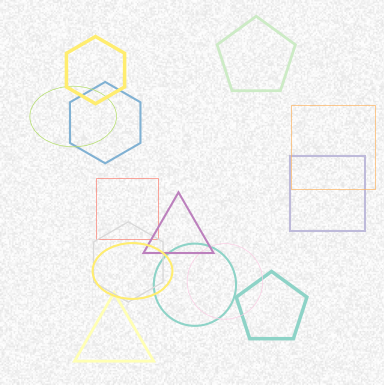[{"shape": "pentagon", "thickness": 2.5, "radius": 0.48, "center": [0.705, 0.198]}, {"shape": "circle", "thickness": 1.5, "radius": 0.53, "center": [0.506, 0.26]}, {"shape": "triangle", "thickness": 2, "radius": 0.59, "center": [0.296, 0.121]}, {"shape": "square", "thickness": 1.5, "radius": 0.49, "center": [0.85, 0.497]}, {"shape": "square", "thickness": 0.5, "radius": 0.4, "center": [0.33, 0.458]}, {"shape": "hexagon", "thickness": 1.5, "radius": 0.53, "center": [0.273, 0.682]}, {"shape": "square", "thickness": 0.5, "radius": 0.54, "center": [0.864, 0.618]}, {"shape": "oval", "thickness": 0.5, "radius": 0.56, "center": [0.19, 0.697]}, {"shape": "circle", "thickness": 0.5, "radius": 0.49, "center": [0.584, 0.269]}, {"shape": "hexagon", "thickness": 1, "radius": 0.52, "center": [0.333, 0.319]}, {"shape": "triangle", "thickness": 1.5, "radius": 0.53, "center": [0.464, 0.395]}, {"shape": "pentagon", "thickness": 2, "radius": 0.53, "center": [0.666, 0.851]}, {"shape": "hexagon", "thickness": 2.5, "radius": 0.44, "center": [0.248, 0.818]}, {"shape": "oval", "thickness": 1.5, "radius": 0.52, "center": [0.344, 0.296]}]